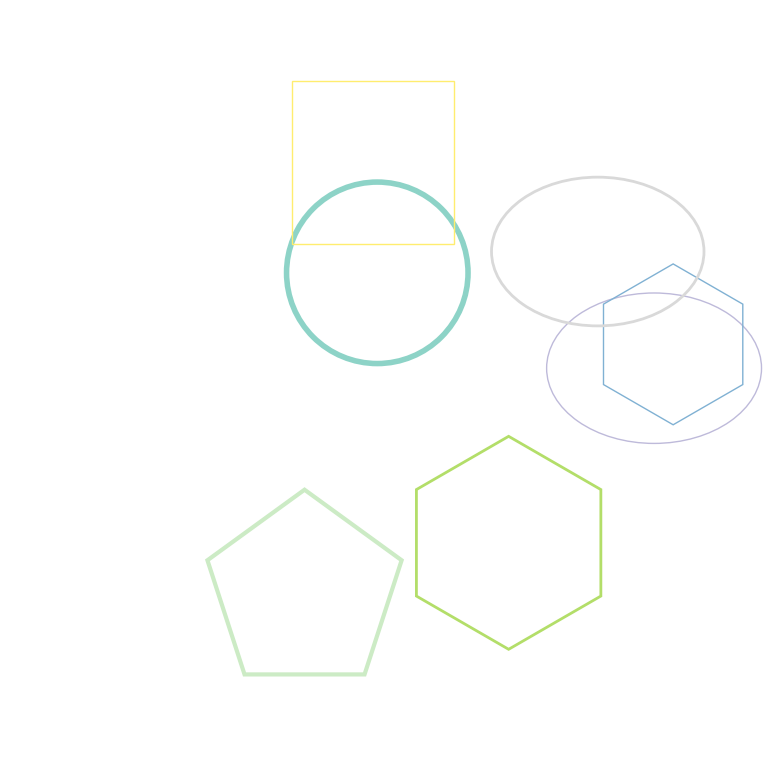[{"shape": "circle", "thickness": 2, "radius": 0.59, "center": [0.49, 0.646]}, {"shape": "oval", "thickness": 0.5, "radius": 0.7, "center": [0.849, 0.522]}, {"shape": "hexagon", "thickness": 0.5, "radius": 0.52, "center": [0.874, 0.553]}, {"shape": "hexagon", "thickness": 1, "radius": 0.69, "center": [0.661, 0.295]}, {"shape": "oval", "thickness": 1, "radius": 0.69, "center": [0.776, 0.673]}, {"shape": "pentagon", "thickness": 1.5, "radius": 0.66, "center": [0.396, 0.231]}, {"shape": "square", "thickness": 0.5, "radius": 0.53, "center": [0.485, 0.789]}]